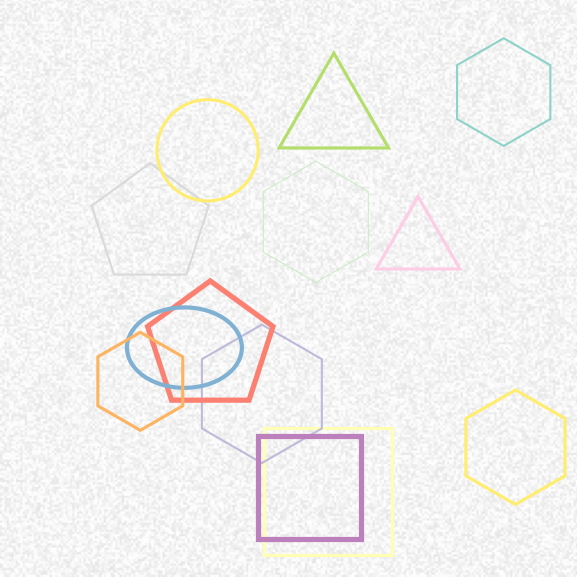[{"shape": "hexagon", "thickness": 1, "radius": 0.47, "center": [0.872, 0.84]}, {"shape": "square", "thickness": 1.5, "radius": 0.55, "center": [0.568, 0.149]}, {"shape": "hexagon", "thickness": 1, "radius": 0.6, "center": [0.453, 0.317]}, {"shape": "pentagon", "thickness": 2.5, "radius": 0.57, "center": [0.364, 0.399]}, {"shape": "oval", "thickness": 2, "radius": 0.5, "center": [0.319, 0.397]}, {"shape": "hexagon", "thickness": 1.5, "radius": 0.42, "center": [0.243, 0.339]}, {"shape": "triangle", "thickness": 1.5, "radius": 0.55, "center": [0.578, 0.798]}, {"shape": "triangle", "thickness": 1.5, "radius": 0.42, "center": [0.724, 0.575]}, {"shape": "pentagon", "thickness": 1, "radius": 0.53, "center": [0.26, 0.61]}, {"shape": "square", "thickness": 2.5, "radius": 0.44, "center": [0.536, 0.155]}, {"shape": "hexagon", "thickness": 0.5, "radius": 0.52, "center": [0.547, 0.615]}, {"shape": "hexagon", "thickness": 1.5, "radius": 0.5, "center": [0.893, 0.225]}, {"shape": "circle", "thickness": 1.5, "radius": 0.44, "center": [0.359, 0.739]}]